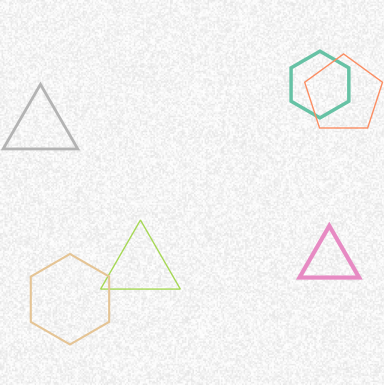[{"shape": "hexagon", "thickness": 2.5, "radius": 0.43, "center": [0.831, 0.78]}, {"shape": "pentagon", "thickness": 1, "radius": 0.53, "center": [0.892, 0.754]}, {"shape": "triangle", "thickness": 3, "radius": 0.45, "center": [0.855, 0.324]}, {"shape": "triangle", "thickness": 1, "radius": 0.6, "center": [0.365, 0.309]}, {"shape": "hexagon", "thickness": 1.5, "radius": 0.59, "center": [0.182, 0.223]}, {"shape": "triangle", "thickness": 2, "radius": 0.56, "center": [0.105, 0.669]}]